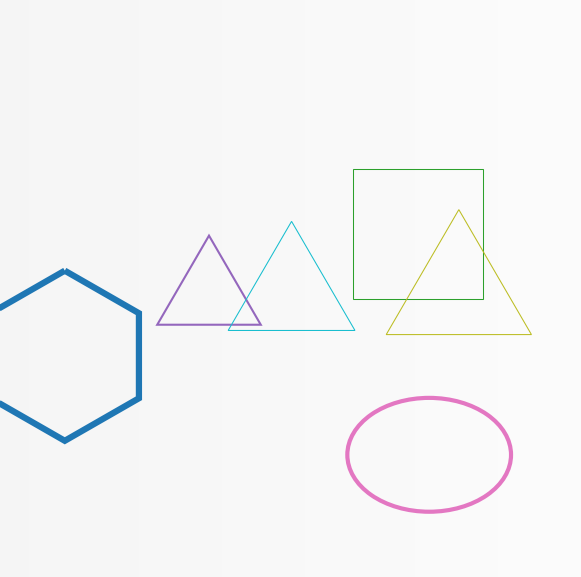[{"shape": "hexagon", "thickness": 3, "radius": 0.74, "center": [0.111, 0.383]}, {"shape": "square", "thickness": 0.5, "radius": 0.56, "center": [0.719, 0.594]}, {"shape": "triangle", "thickness": 1, "radius": 0.51, "center": [0.36, 0.488]}, {"shape": "oval", "thickness": 2, "radius": 0.7, "center": [0.738, 0.212]}, {"shape": "triangle", "thickness": 0.5, "radius": 0.72, "center": [0.789, 0.492]}, {"shape": "triangle", "thickness": 0.5, "radius": 0.63, "center": [0.502, 0.49]}]